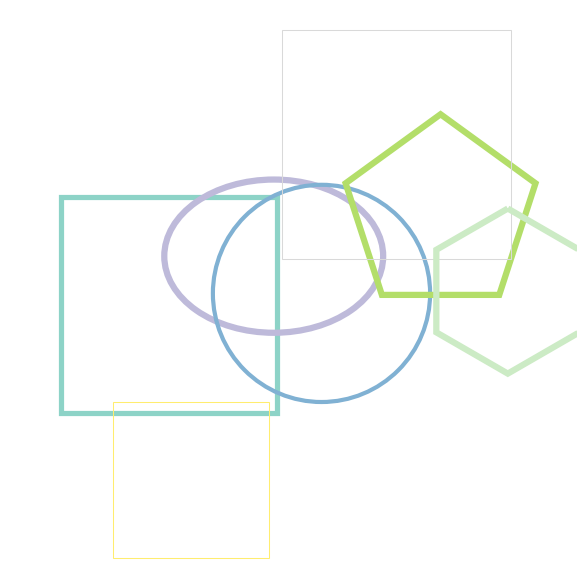[{"shape": "square", "thickness": 2.5, "radius": 0.94, "center": [0.293, 0.472]}, {"shape": "oval", "thickness": 3, "radius": 0.95, "center": [0.474, 0.556]}, {"shape": "circle", "thickness": 2, "radius": 0.94, "center": [0.557, 0.491]}, {"shape": "pentagon", "thickness": 3, "radius": 0.86, "center": [0.763, 0.628]}, {"shape": "square", "thickness": 0.5, "radius": 0.99, "center": [0.686, 0.749]}, {"shape": "hexagon", "thickness": 3, "radius": 0.71, "center": [0.879, 0.495]}, {"shape": "square", "thickness": 0.5, "radius": 0.68, "center": [0.331, 0.168]}]